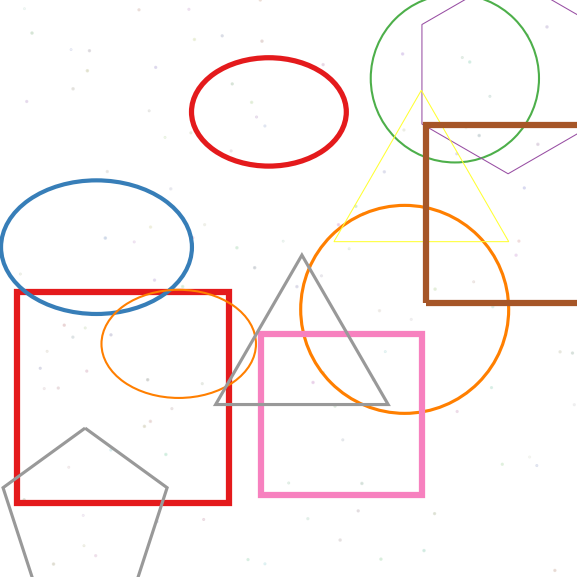[{"shape": "oval", "thickness": 2.5, "radius": 0.67, "center": [0.466, 0.805]}, {"shape": "square", "thickness": 3, "radius": 0.92, "center": [0.213, 0.311]}, {"shape": "oval", "thickness": 2, "radius": 0.83, "center": [0.167, 0.571]}, {"shape": "circle", "thickness": 1, "radius": 0.73, "center": [0.788, 0.864]}, {"shape": "hexagon", "thickness": 0.5, "radius": 0.86, "center": [0.88, 0.871]}, {"shape": "circle", "thickness": 1.5, "radius": 0.9, "center": [0.701, 0.463]}, {"shape": "oval", "thickness": 1, "radius": 0.67, "center": [0.309, 0.404]}, {"shape": "triangle", "thickness": 0.5, "radius": 0.87, "center": [0.73, 0.668]}, {"shape": "square", "thickness": 3, "radius": 0.77, "center": [0.892, 0.629]}, {"shape": "square", "thickness": 3, "radius": 0.7, "center": [0.591, 0.282]}, {"shape": "triangle", "thickness": 1.5, "radius": 0.86, "center": [0.523, 0.385]}, {"shape": "pentagon", "thickness": 1.5, "radius": 0.75, "center": [0.147, 0.108]}]